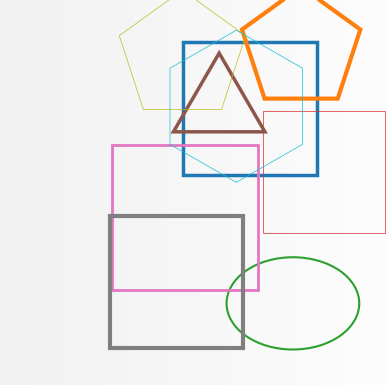[{"shape": "square", "thickness": 2.5, "radius": 0.87, "center": [0.645, 0.718]}, {"shape": "pentagon", "thickness": 3, "radius": 0.8, "center": [0.777, 0.874]}, {"shape": "oval", "thickness": 1.5, "radius": 0.86, "center": [0.756, 0.212]}, {"shape": "square", "thickness": 0.5, "radius": 0.79, "center": [0.836, 0.554]}, {"shape": "triangle", "thickness": 2.5, "radius": 0.68, "center": [0.566, 0.726]}, {"shape": "square", "thickness": 2, "radius": 0.94, "center": [0.477, 0.436]}, {"shape": "square", "thickness": 3, "radius": 0.86, "center": [0.456, 0.267]}, {"shape": "pentagon", "thickness": 0.5, "radius": 0.86, "center": [0.471, 0.854]}, {"shape": "hexagon", "thickness": 0.5, "radius": 0.99, "center": [0.61, 0.724]}]